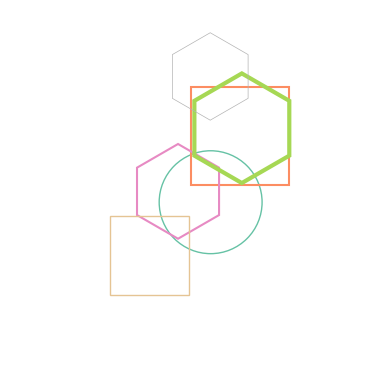[{"shape": "circle", "thickness": 1, "radius": 0.67, "center": [0.547, 0.475]}, {"shape": "square", "thickness": 1.5, "radius": 0.63, "center": [0.623, 0.646]}, {"shape": "hexagon", "thickness": 1.5, "radius": 0.62, "center": [0.462, 0.503]}, {"shape": "hexagon", "thickness": 3, "radius": 0.71, "center": [0.628, 0.667]}, {"shape": "square", "thickness": 1, "radius": 0.51, "center": [0.388, 0.337]}, {"shape": "hexagon", "thickness": 0.5, "radius": 0.57, "center": [0.546, 0.801]}]